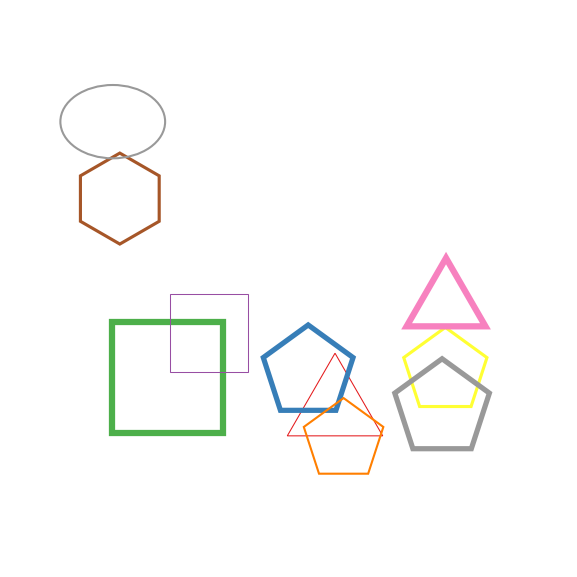[{"shape": "triangle", "thickness": 0.5, "radius": 0.48, "center": [0.58, 0.292]}, {"shape": "pentagon", "thickness": 2.5, "radius": 0.41, "center": [0.534, 0.355]}, {"shape": "square", "thickness": 3, "radius": 0.48, "center": [0.289, 0.346]}, {"shape": "square", "thickness": 0.5, "radius": 0.34, "center": [0.362, 0.423]}, {"shape": "pentagon", "thickness": 1, "radius": 0.36, "center": [0.595, 0.237]}, {"shape": "pentagon", "thickness": 1.5, "radius": 0.38, "center": [0.771, 0.356]}, {"shape": "hexagon", "thickness": 1.5, "radius": 0.39, "center": [0.207, 0.655]}, {"shape": "triangle", "thickness": 3, "radius": 0.39, "center": [0.772, 0.473]}, {"shape": "oval", "thickness": 1, "radius": 0.45, "center": [0.195, 0.788]}, {"shape": "pentagon", "thickness": 2.5, "radius": 0.43, "center": [0.766, 0.292]}]